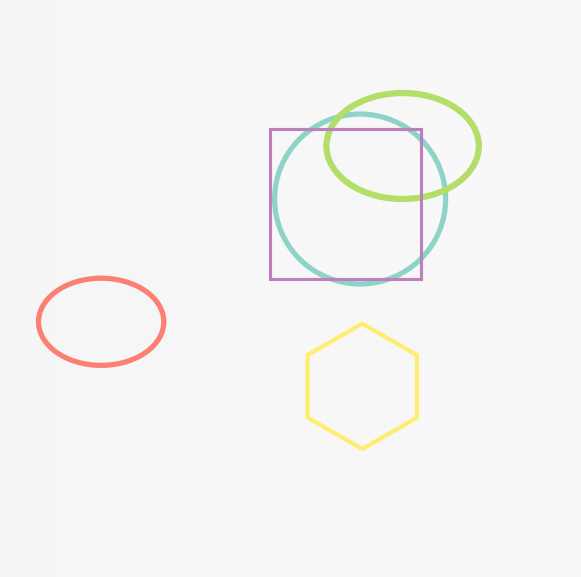[{"shape": "circle", "thickness": 2.5, "radius": 0.74, "center": [0.62, 0.655]}, {"shape": "oval", "thickness": 2.5, "radius": 0.54, "center": [0.174, 0.442]}, {"shape": "oval", "thickness": 3, "radius": 0.66, "center": [0.693, 0.746]}, {"shape": "square", "thickness": 1.5, "radius": 0.65, "center": [0.595, 0.646]}, {"shape": "hexagon", "thickness": 2, "radius": 0.54, "center": [0.623, 0.33]}]